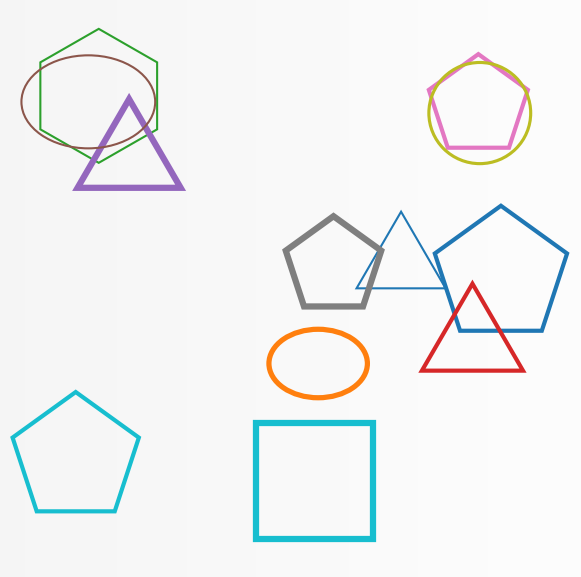[{"shape": "pentagon", "thickness": 2, "radius": 0.6, "center": [0.862, 0.523]}, {"shape": "triangle", "thickness": 1, "radius": 0.44, "center": [0.69, 0.544]}, {"shape": "oval", "thickness": 2.5, "radius": 0.42, "center": [0.547, 0.37]}, {"shape": "hexagon", "thickness": 1, "radius": 0.58, "center": [0.17, 0.833]}, {"shape": "triangle", "thickness": 2, "radius": 0.5, "center": [0.813, 0.407]}, {"shape": "triangle", "thickness": 3, "radius": 0.51, "center": [0.222, 0.725]}, {"shape": "oval", "thickness": 1, "radius": 0.58, "center": [0.152, 0.823]}, {"shape": "pentagon", "thickness": 2, "radius": 0.45, "center": [0.823, 0.816]}, {"shape": "pentagon", "thickness": 3, "radius": 0.43, "center": [0.574, 0.538]}, {"shape": "circle", "thickness": 1.5, "radius": 0.44, "center": [0.825, 0.803]}, {"shape": "square", "thickness": 3, "radius": 0.5, "center": [0.541, 0.166]}, {"shape": "pentagon", "thickness": 2, "radius": 0.57, "center": [0.13, 0.206]}]